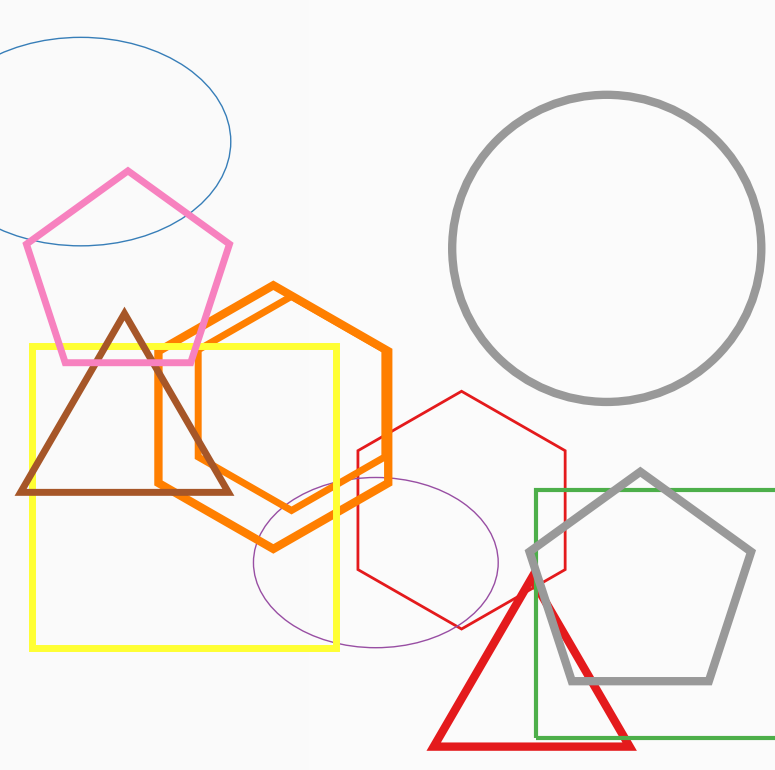[{"shape": "hexagon", "thickness": 1, "radius": 0.77, "center": [0.596, 0.337]}, {"shape": "triangle", "thickness": 3, "radius": 0.73, "center": [0.686, 0.103]}, {"shape": "oval", "thickness": 0.5, "radius": 0.97, "center": [0.104, 0.816]}, {"shape": "square", "thickness": 1.5, "radius": 0.8, "center": [0.852, 0.202]}, {"shape": "oval", "thickness": 0.5, "radius": 0.79, "center": [0.485, 0.269]}, {"shape": "hexagon", "thickness": 3, "radius": 0.86, "center": [0.353, 0.458]}, {"shape": "hexagon", "thickness": 2.5, "radius": 0.7, "center": [0.376, 0.476]}, {"shape": "square", "thickness": 2.5, "radius": 0.98, "center": [0.237, 0.355]}, {"shape": "triangle", "thickness": 2.5, "radius": 0.77, "center": [0.161, 0.438]}, {"shape": "pentagon", "thickness": 2.5, "radius": 0.69, "center": [0.165, 0.64]}, {"shape": "pentagon", "thickness": 3, "radius": 0.75, "center": [0.826, 0.237]}, {"shape": "circle", "thickness": 3, "radius": 1.0, "center": [0.783, 0.677]}]